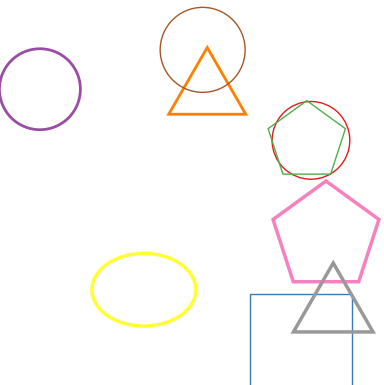[{"shape": "circle", "thickness": 1, "radius": 0.5, "center": [0.808, 0.635]}, {"shape": "square", "thickness": 1, "radius": 0.66, "center": [0.781, 0.104]}, {"shape": "pentagon", "thickness": 1, "radius": 0.53, "center": [0.797, 0.633]}, {"shape": "circle", "thickness": 2, "radius": 0.53, "center": [0.104, 0.768]}, {"shape": "triangle", "thickness": 2, "radius": 0.58, "center": [0.538, 0.761]}, {"shape": "oval", "thickness": 2.5, "radius": 0.67, "center": [0.374, 0.247]}, {"shape": "circle", "thickness": 1, "radius": 0.55, "center": [0.526, 0.871]}, {"shape": "pentagon", "thickness": 2.5, "radius": 0.72, "center": [0.847, 0.385]}, {"shape": "triangle", "thickness": 2.5, "radius": 0.6, "center": [0.866, 0.198]}]